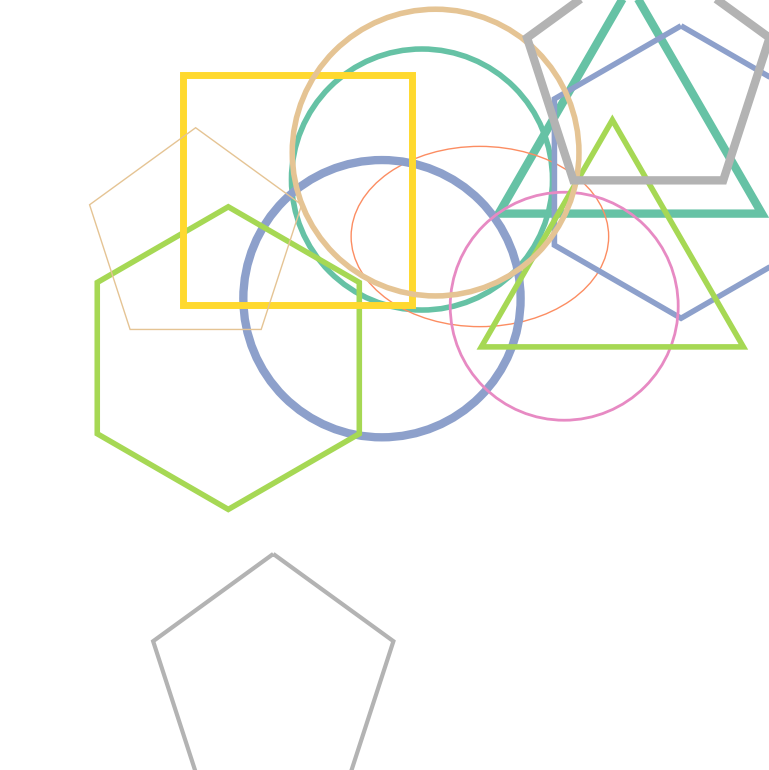[{"shape": "triangle", "thickness": 3, "radius": 0.99, "center": [0.819, 0.821]}, {"shape": "circle", "thickness": 2, "radius": 0.85, "center": [0.548, 0.767]}, {"shape": "oval", "thickness": 0.5, "radius": 0.84, "center": [0.623, 0.693]}, {"shape": "hexagon", "thickness": 2, "radius": 0.95, "center": [0.884, 0.777]}, {"shape": "circle", "thickness": 3, "radius": 0.9, "center": [0.496, 0.612]}, {"shape": "circle", "thickness": 1, "radius": 0.74, "center": [0.733, 0.602]}, {"shape": "hexagon", "thickness": 2, "radius": 0.98, "center": [0.296, 0.535]}, {"shape": "triangle", "thickness": 2, "radius": 0.98, "center": [0.795, 0.648]}, {"shape": "square", "thickness": 2.5, "radius": 0.74, "center": [0.386, 0.753]}, {"shape": "pentagon", "thickness": 0.5, "radius": 0.72, "center": [0.254, 0.689]}, {"shape": "circle", "thickness": 2, "radius": 0.93, "center": [0.566, 0.802]}, {"shape": "pentagon", "thickness": 3, "radius": 0.83, "center": [0.842, 0.9]}, {"shape": "pentagon", "thickness": 1.5, "radius": 0.82, "center": [0.355, 0.117]}]